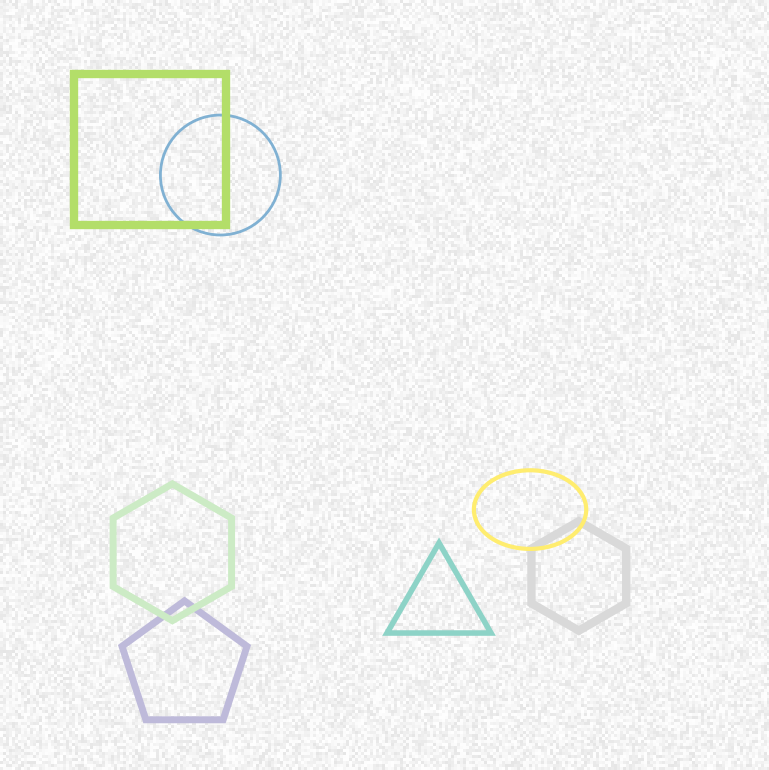[{"shape": "triangle", "thickness": 2, "radius": 0.39, "center": [0.57, 0.217]}, {"shape": "pentagon", "thickness": 2.5, "radius": 0.43, "center": [0.24, 0.134]}, {"shape": "circle", "thickness": 1, "radius": 0.39, "center": [0.286, 0.773]}, {"shape": "square", "thickness": 3, "radius": 0.49, "center": [0.195, 0.806]}, {"shape": "hexagon", "thickness": 3, "radius": 0.36, "center": [0.752, 0.252]}, {"shape": "hexagon", "thickness": 2.5, "radius": 0.44, "center": [0.224, 0.283]}, {"shape": "oval", "thickness": 1.5, "radius": 0.36, "center": [0.688, 0.338]}]